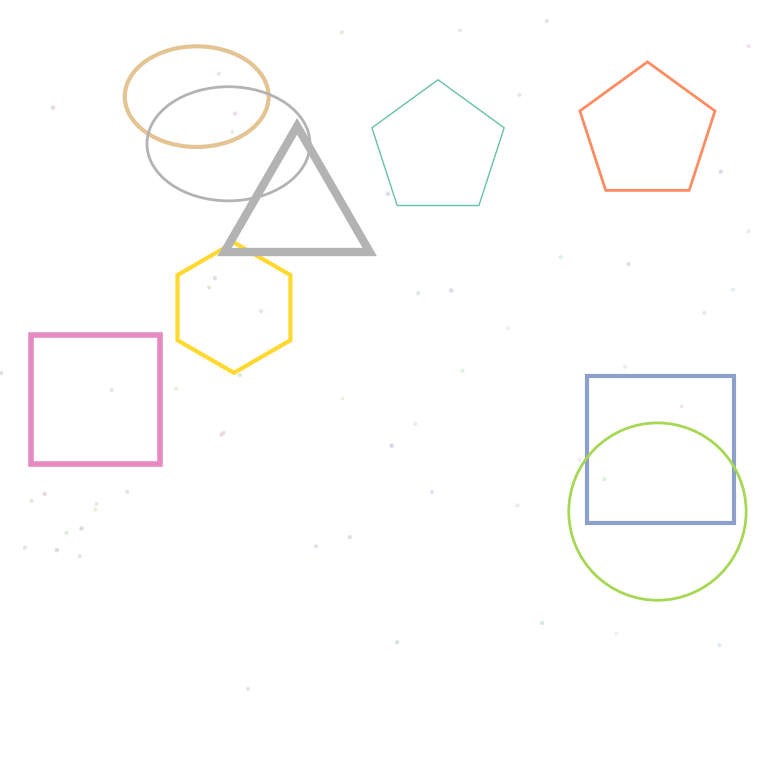[{"shape": "pentagon", "thickness": 0.5, "radius": 0.45, "center": [0.569, 0.806]}, {"shape": "pentagon", "thickness": 1, "radius": 0.46, "center": [0.841, 0.827]}, {"shape": "square", "thickness": 1.5, "radius": 0.48, "center": [0.858, 0.416]}, {"shape": "square", "thickness": 2, "radius": 0.42, "center": [0.125, 0.481]}, {"shape": "circle", "thickness": 1, "radius": 0.58, "center": [0.854, 0.336]}, {"shape": "hexagon", "thickness": 1.5, "radius": 0.42, "center": [0.304, 0.6]}, {"shape": "oval", "thickness": 1.5, "radius": 0.47, "center": [0.255, 0.875]}, {"shape": "triangle", "thickness": 3, "radius": 0.54, "center": [0.386, 0.727]}, {"shape": "oval", "thickness": 1, "radius": 0.53, "center": [0.297, 0.813]}]